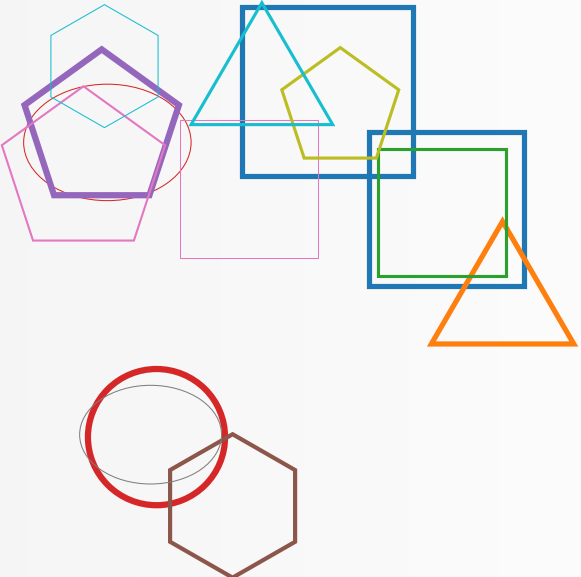[{"shape": "square", "thickness": 2.5, "radius": 0.73, "center": [0.564, 0.84]}, {"shape": "square", "thickness": 2.5, "radius": 0.67, "center": [0.768, 0.637]}, {"shape": "triangle", "thickness": 2.5, "radius": 0.71, "center": [0.865, 0.474]}, {"shape": "square", "thickness": 1.5, "radius": 0.55, "center": [0.76, 0.632]}, {"shape": "oval", "thickness": 0.5, "radius": 0.72, "center": [0.185, 0.753]}, {"shape": "circle", "thickness": 3, "radius": 0.59, "center": [0.269, 0.242]}, {"shape": "pentagon", "thickness": 3, "radius": 0.7, "center": [0.175, 0.774]}, {"shape": "hexagon", "thickness": 2, "radius": 0.62, "center": [0.4, 0.123]}, {"shape": "pentagon", "thickness": 1, "radius": 0.74, "center": [0.144, 0.702]}, {"shape": "square", "thickness": 0.5, "radius": 0.59, "center": [0.429, 0.672]}, {"shape": "oval", "thickness": 0.5, "radius": 0.61, "center": [0.259, 0.246]}, {"shape": "pentagon", "thickness": 1.5, "radius": 0.53, "center": [0.585, 0.811]}, {"shape": "triangle", "thickness": 1.5, "radius": 0.7, "center": [0.451, 0.854]}, {"shape": "hexagon", "thickness": 0.5, "radius": 0.53, "center": [0.18, 0.885]}]